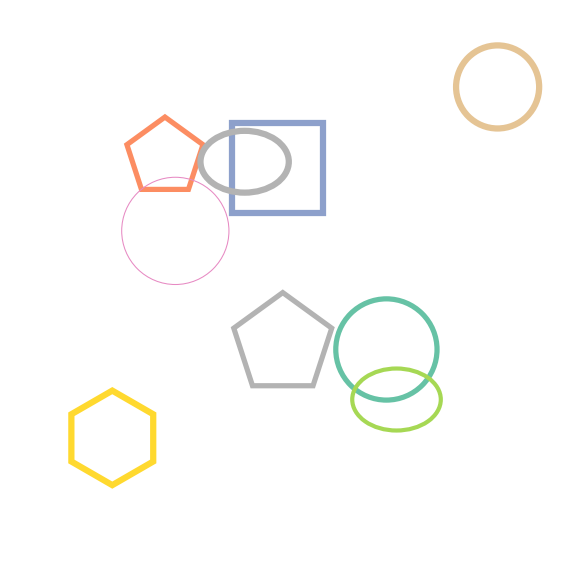[{"shape": "circle", "thickness": 2.5, "radius": 0.44, "center": [0.669, 0.394]}, {"shape": "pentagon", "thickness": 2.5, "radius": 0.35, "center": [0.286, 0.727]}, {"shape": "square", "thickness": 3, "radius": 0.39, "center": [0.48, 0.708]}, {"shape": "circle", "thickness": 0.5, "radius": 0.46, "center": [0.304, 0.599]}, {"shape": "oval", "thickness": 2, "radius": 0.38, "center": [0.687, 0.307]}, {"shape": "hexagon", "thickness": 3, "radius": 0.41, "center": [0.194, 0.241]}, {"shape": "circle", "thickness": 3, "radius": 0.36, "center": [0.862, 0.849]}, {"shape": "pentagon", "thickness": 2.5, "radius": 0.45, "center": [0.49, 0.403]}, {"shape": "oval", "thickness": 3, "radius": 0.38, "center": [0.424, 0.719]}]